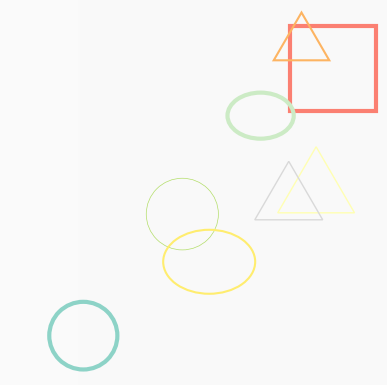[{"shape": "circle", "thickness": 3, "radius": 0.44, "center": [0.215, 0.128]}, {"shape": "triangle", "thickness": 1, "radius": 0.57, "center": [0.816, 0.504]}, {"shape": "square", "thickness": 3, "radius": 0.55, "center": [0.859, 0.822]}, {"shape": "triangle", "thickness": 1.5, "radius": 0.41, "center": [0.778, 0.885]}, {"shape": "circle", "thickness": 0.5, "radius": 0.47, "center": [0.471, 0.444]}, {"shape": "triangle", "thickness": 1, "radius": 0.51, "center": [0.745, 0.48]}, {"shape": "oval", "thickness": 3, "radius": 0.43, "center": [0.673, 0.7]}, {"shape": "oval", "thickness": 1.5, "radius": 0.59, "center": [0.54, 0.32]}]